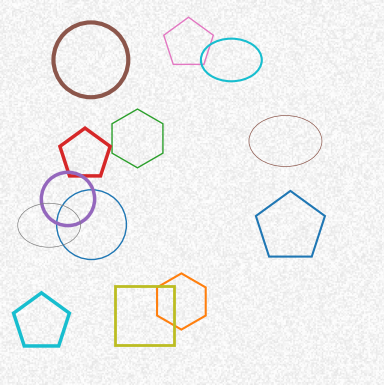[{"shape": "circle", "thickness": 1, "radius": 0.45, "center": [0.238, 0.417]}, {"shape": "pentagon", "thickness": 1.5, "radius": 0.47, "center": [0.754, 0.41]}, {"shape": "hexagon", "thickness": 1.5, "radius": 0.36, "center": [0.471, 0.217]}, {"shape": "hexagon", "thickness": 1, "radius": 0.38, "center": [0.357, 0.64]}, {"shape": "pentagon", "thickness": 2.5, "radius": 0.34, "center": [0.221, 0.599]}, {"shape": "circle", "thickness": 2.5, "radius": 0.35, "center": [0.177, 0.483]}, {"shape": "oval", "thickness": 0.5, "radius": 0.47, "center": [0.741, 0.634]}, {"shape": "circle", "thickness": 3, "radius": 0.49, "center": [0.236, 0.845]}, {"shape": "pentagon", "thickness": 1, "radius": 0.34, "center": [0.49, 0.888]}, {"shape": "oval", "thickness": 0.5, "radius": 0.41, "center": [0.128, 0.415]}, {"shape": "square", "thickness": 2, "radius": 0.39, "center": [0.375, 0.181]}, {"shape": "pentagon", "thickness": 2.5, "radius": 0.38, "center": [0.108, 0.163]}, {"shape": "oval", "thickness": 1.5, "radius": 0.4, "center": [0.601, 0.844]}]